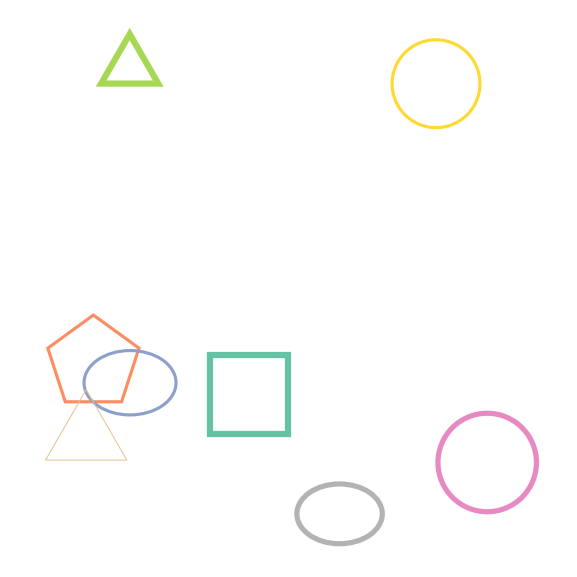[{"shape": "square", "thickness": 3, "radius": 0.34, "center": [0.431, 0.316]}, {"shape": "pentagon", "thickness": 1.5, "radius": 0.42, "center": [0.162, 0.371]}, {"shape": "oval", "thickness": 1.5, "radius": 0.4, "center": [0.225, 0.336]}, {"shape": "circle", "thickness": 2.5, "radius": 0.43, "center": [0.844, 0.198]}, {"shape": "triangle", "thickness": 3, "radius": 0.29, "center": [0.225, 0.883]}, {"shape": "circle", "thickness": 1.5, "radius": 0.38, "center": [0.755, 0.854]}, {"shape": "triangle", "thickness": 0.5, "radius": 0.41, "center": [0.149, 0.243]}, {"shape": "oval", "thickness": 2.5, "radius": 0.37, "center": [0.588, 0.109]}]